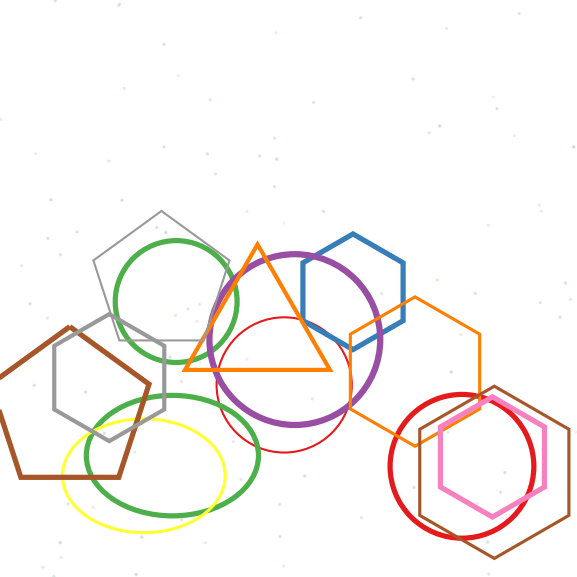[{"shape": "circle", "thickness": 1, "radius": 0.59, "center": [0.492, 0.333]}, {"shape": "circle", "thickness": 2.5, "radius": 0.62, "center": [0.8, 0.192]}, {"shape": "hexagon", "thickness": 2.5, "radius": 0.5, "center": [0.611, 0.494]}, {"shape": "oval", "thickness": 2.5, "radius": 0.75, "center": [0.299, 0.21]}, {"shape": "circle", "thickness": 2.5, "radius": 0.53, "center": [0.305, 0.477]}, {"shape": "circle", "thickness": 3, "radius": 0.74, "center": [0.511, 0.411]}, {"shape": "hexagon", "thickness": 1.5, "radius": 0.65, "center": [0.719, 0.356]}, {"shape": "triangle", "thickness": 2, "radius": 0.72, "center": [0.446, 0.431]}, {"shape": "oval", "thickness": 1.5, "radius": 0.7, "center": [0.249, 0.175]}, {"shape": "pentagon", "thickness": 2.5, "radius": 0.72, "center": [0.121, 0.289]}, {"shape": "hexagon", "thickness": 1.5, "radius": 0.75, "center": [0.856, 0.181]}, {"shape": "hexagon", "thickness": 2.5, "radius": 0.52, "center": [0.853, 0.208]}, {"shape": "hexagon", "thickness": 2, "radius": 0.55, "center": [0.189, 0.345]}, {"shape": "pentagon", "thickness": 1, "radius": 0.62, "center": [0.28, 0.51]}]